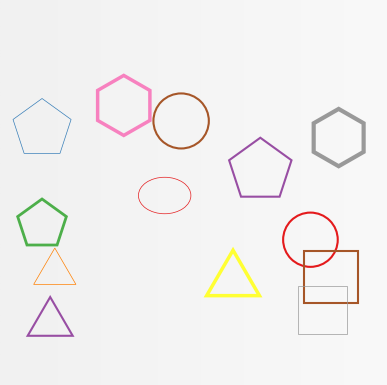[{"shape": "circle", "thickness": 1.5, "radius": 0.35, "center": [0.801, 0.377]}, {"shape": "oval", "thickness": 0.5, "radius": 0.34, "center": [0.425, 0.492]}, {"shape": "pentagon", "thickness": 0.5, "radius": 0.39, "center": [0.109, 0.665]}, {"shape": "pentagon", "thickness": 2, "radius": 0.33, "center": [0.108, 0.417]}, {"shape": "pentagon", "thickness": 1.5, "radius": 0.42, "center": [0.672, 0.558]}, {"shape": "triangle", "thickness": 1.5, "radius": 0.34, "center": [0.13, 0.161]}, {"shape": "triangle", "thickness": 0.5, "radius": 0.32, "center": [0.141, 0.293]}, {"shape": "triangle", "thickness": 2.5, "radius": 0.39, "center": [0.601, 0.271]}, {"shape": "circle", "thickness": 1.5, "radius": 0.36, "center": [0.467, 0.686]}, {"shape": "square", "thickness": 1.5, "radius": 0.34, "center": [0.854, 0.28]}, {"shape": "hexagon", "thickness": 2.5, "radius": 0.39, "center": [0.319, 0.726]}, {"shape": "hexagon", "thickness": 3, "radius": 0.37, "center": [0.874, 0.643]}, {"shape": "square", "thickness": 0.5, "radius": 0.31, "center": [0.832, 0.194]}]